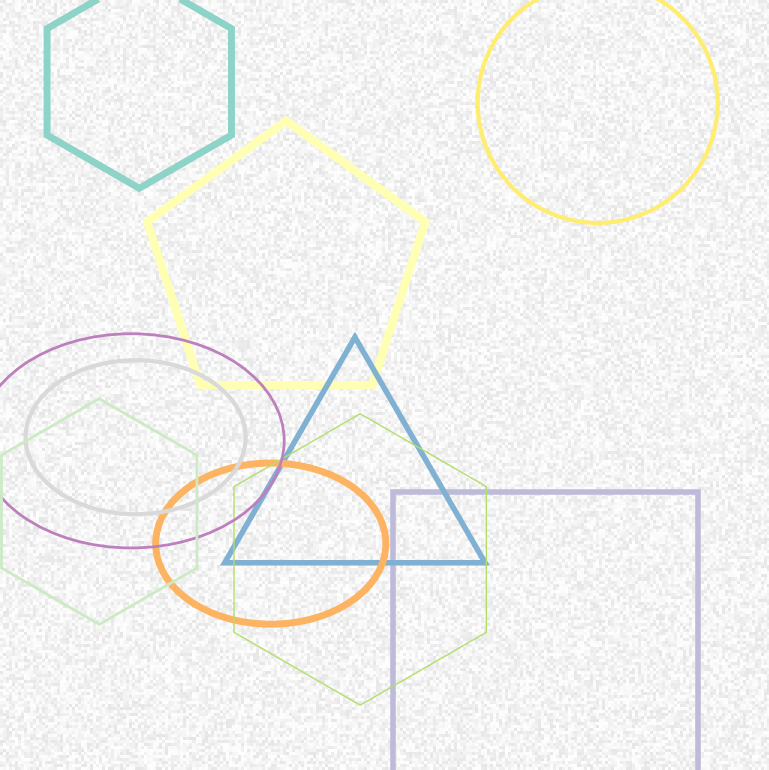[{"shape": "hexagon", "thickness": 2.5, "radius": 0.69, "center": [0.181, 0.894]}, {"shape": "pentagon", "thickness": 3, "radius": 0.95, "center": [0.372, 0.653]}, {"shape": "square", "thickness": 2, "radius": 0.99, "center": [0.708, 0.162]}, {"shape": "triangle", "thickness": 2, "radius": 0.98, "center": [0.461, 0.367]}, {"shape": "oval", "thickness": 2.5, "radius": 0.75, "center": [0.352, 0.294]}, {"shape": "hexagon", "thickness": 0.5, "radius": 0.95, "center": [0.468, 0.273]}, {"shape": "oval", "thickness": 1.5, "radius": 0.71, "center": [0.176, 0.432]}, {"shape": "oval", "thickness": 1, "radius": 0.99, "center": [0.17, 0.427]}, {"shape": "hexagon", "thickness": 1, "radius": 0.73, "center": [0.129, 0.336]}, {"shape": "circle", "thickness": 1.5, "radius": 0.78, "center": [0.776, 0.866]}]